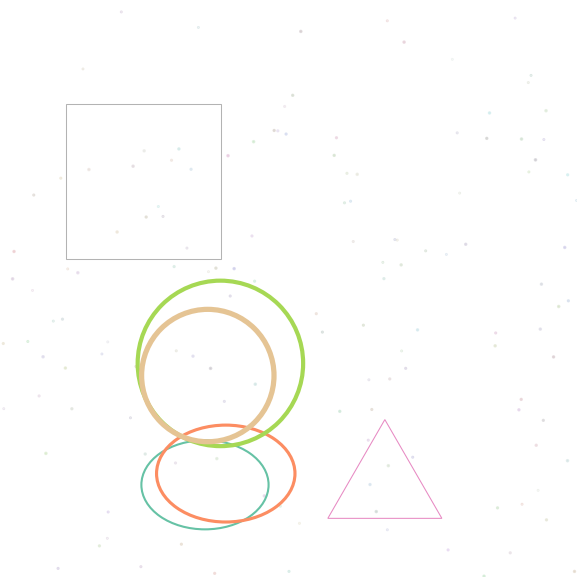[{"shape": "oval", "thickness": 1, "radius": 0.55, "center": [0.355, 0.16]}, {"shape": "oval", "thickness": 1.5, "radius": 0.6, "center": [0.391, 0.179]}, {"shape": "triangle", "thickness": 0.5, "radius": 0.57, "center": [0.666, 0.159]}, {"shape": "circle", "thickness": 2, "radius": 0.72, "center": [0.382, 0.37]}, {"shape": "circle", "thickness": 2.5, "radius": 0.57, "center": [0.36, 0.349]}, {"shape": "square", "thickness": 0.5, "radius": 0.67, "center": [0.248, 0.685]}]